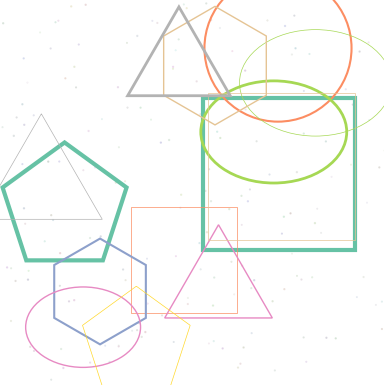[{"shape": "pentagon", "thickness": 3, "radius": 0.85, "center": [0.168, 0.461]}, {"shape": "square", "thickness": 3, "radius": 0.99, "center": [0.725, 0.548]}, {"shape": "square", "thickness": 0.5, "radius": 0.69, "center": [0.478, 0.324]}, {"shape": "circle", "thickness": 1.5, "radius": 0.96, "center": [0.722, 0.875]}, {"shape": "hexagon", "thickness": 1.5, "radius": 0.69, "center": [0.26, 0.243]}, {"shape": "triangle", "thickness": 1, "radius": 0.81, "center": [0.568, 0.255]}, {"shape": "oval", "thickness": 1, "radius": 0.75, "center": [0.216, 0.15]}, {"shape": "oval", "thickness": 0.5, "radius": 0.99, "center": [0.82, 0.785]}, {"shape": "oval", "thickness": 2, "radius": 0.95, "center": [0.711, 0.657]}, {"shape": "pentagon", "thickness": 0.5, "radius": 0.73, "center": [0.354, 0.11]}, {"shape": "square", "thickness": 0.5, "radius": 0.95, "center": [0.732, 0.567]}, {"shape": "hexagon", "thickness": 1, "radius": 0.77, "center": [0.558, 0.83]}, {"shape": "triangle", "thickness": 2, "radius": 0.77, "center": [0.465, 0.828]}, {"shape": "triangle", "thickness": 0.5, "radius": 0.91, "center": [0.107, 0.522]}]